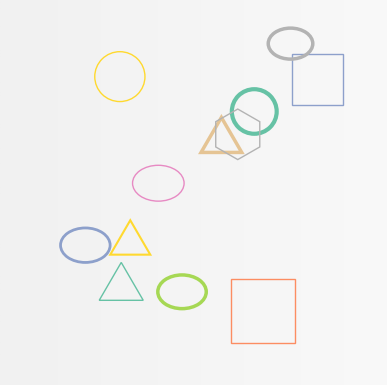[{"shape": "triangle", "thickness": 1, "radius": 0.33, "center": [0.313, 0.253]}, {"shape": "circle", "thickness": 3, "radius": 0.29, "center": [0.656, 0.71]}, {"shape": "square", "thickness": 1, "radius": 0.41, "center": [0.679, 0.191]}, {"shape": "square", "thickness": 1, "radius": 0.33, "center": [0.819, 0.794]}, {"shape": "oval", "thickness": 2, "radius": 0.32, "center": [0.22, 0.363]}, {"shape": "oval", "thickness": 1, "radius": 0.33, "center": [0.409, 0.524]}, {"shape": "oval", "thickness": 2.5, "radius": 0.31, "center": [0.47, 0.242]}, {"shape": "circle", "thickness": 1, "radius": 0.32, "center": [0.309, 0.801]}, {"shape": "triangle", "thickness": 1.5, "radius": 0.3, "center": [0.336, 0.368]}, {"shape": "triangle", "thickness": 2.5, "radius": 0.3, "center": [0.571, 0.634]}, {"shape": "hexagon", "thickness": 1, "radius": 0.33, "center": [0.614, 0.651]}, {"shape": "oval", "thickness": 2.5, "radius": 0.29, "center": [0.75, 0.887]}]